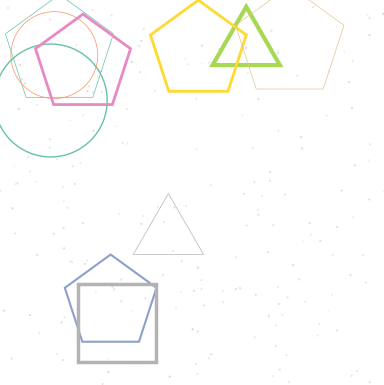[{"shape": "pentagon", "thickness": 0.5, "radius": 0.74, "center": [0.154, 0.867]}, {"shape": "circle", "thickness": 1, "radius": 0.73, "center": [0.132, 0.739]}, {"shape": "circle", "thickness": 0.5, "radius": 0.56, "center": [0.141, 0.857]}, {"shape": "pentagon", "thickness": 1.5, "radius": 0.63, "center": [0.287, 0.214]}, {"shape": "pentagon", "thickness": 2, "radius": 0.65, "center": [0.216, 0.833]}, {"shape": "triangle", "thickness": 3, "radius": 0.5, "center": [0.64, 0.881]}, {"shape": "pentagon", "thickness": 2, "radius": 0.65, "center": [0.515, 0.869]}, {"shape": "pentagon", "thickness": 0.5, "radius": 0.74, "center": [0.753, 0.889]}, {"shape": "triangle", "thickness": 0.5, "radius": 0.53, "center": [0.437, 0.392]}, {"shape": "square", "thickness": 2.5, "radius": 0.5, "center": [0.304, 0.161]}]